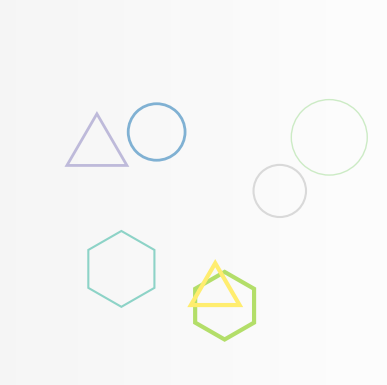[{"shape": "hexagon", "thickness": 1.5, "radius": 0.49, "center": [0.313, 0.302]}, {"shape": "triangle", "thickness": 2, "radius": 0.45, "center": [0.25, 0.615]}, {"shape": "circle", "thickness": 2, "radius": 0.37, "center": [0.404, 0.657]}, {"shape": "hexagon", "thickness": 3, "radius": 0.44, "center": [0.58, 0.206]}, {"shape": "circle", "thickness": 1.5, "radius": 0.34, "center": [0.722, 0.504]}, {"shape": "circle", "thickness": 1, "radius": 0.49, "center": [0.85, 0.643]}, {"shape": "triangle", "thickness": 3, "radius": 0.36, "center": [0.555, 0.244]}]